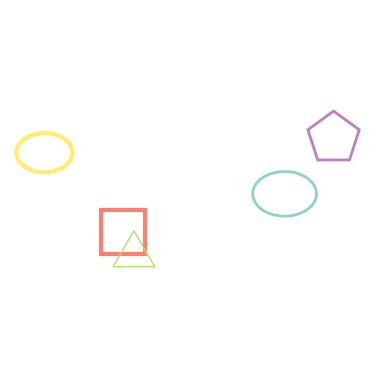[{"shape": "oval", "thickness": 2, "radius": 0.41, "center": [0.739, 0.497]}, {"shape": "square", "thickness": 3, "radius": 0.29, "center": [0.319, 0.397]}, {"shape": "triangle", "thickness": 1, "radius": 0.31, "center": [0.348, 0.339]}, {"shape": "pentagon", "thickness": 2, "radius": 0.35, "center": [0.866, 0.641]}, {"shape": "oval", "thickness": 3, "radius": 0.36, "center": [0.115, 0.603]}]